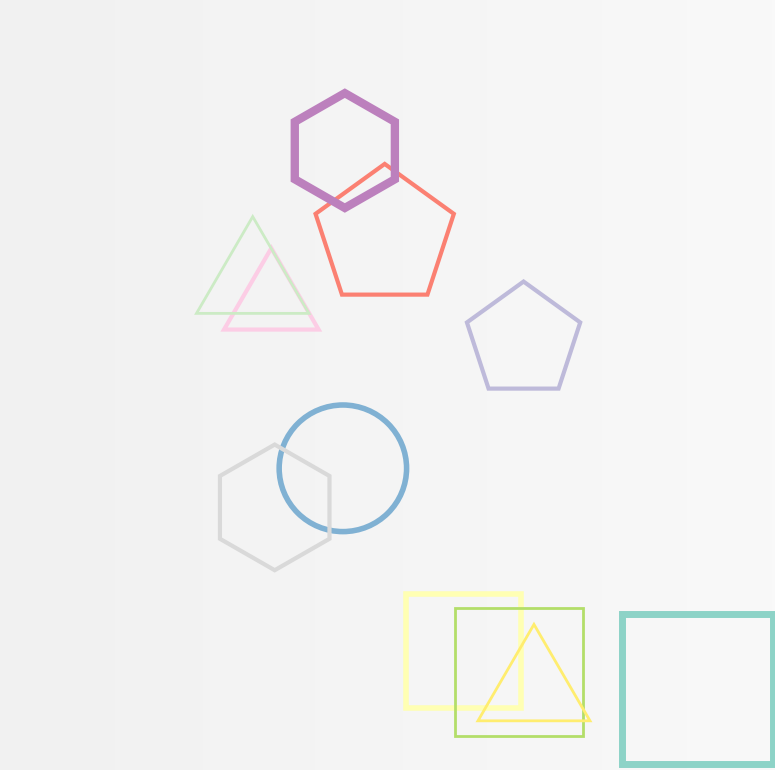[{"shape": "square", "thickness": 2.5, "radius": 0.49, "center": [0.9, 0.105]}, {"shape": "square", "thickness": 2, "radius": 0.37, "center": [0.598, 0.155]}, {"shape": "pentagon", "thickness": 1.5, "radius": 0.38, "center": [0.676, 0.557]}, {"shape": "pentagon", "thickness": 1.5, "radius": 0.47, "center": [0.496, 0.693]}, {"shape": "circle", "thickness": 2, "radius": 0.41, "center": [0.442, 0.392]}, {"shape": "square", "thickness": 1, "radius": 0.41, "center": [0.669, 0.127]}, {"shape": "triangle", "thickness": 1.5, "radius": 0.35, "center": [0.35, 0.607]}, {"shape": "hexagon", "thickness": 1.5, "radius": 0.41, "center": [0.354, 0.341]}, {"shape": "hexagon", "thickness": 3, "radius": 0.37, "center": [0.445, 0.804]}, {"shape": "triangle", "thickness": 1, "radius": 0.42, "center": [0.326, 0.635]}, {"shape": "triangle", "thickness": 1, "radius": 0.42, "center": [0.689, 0.106]}]